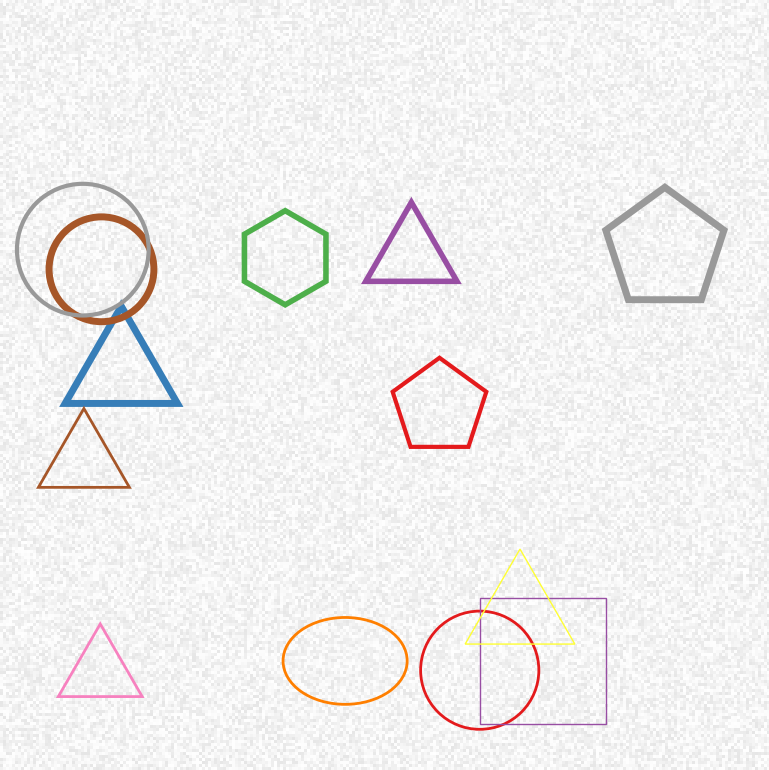[{"shape": "circle", "thickness": 1, "radius": 0.38, "center": [0.623, 0.13]}, {"shape": "pentagon", "thickness": 1.5, "radius": 0.32, "center": [0.571, 0.471]}, {"shape": "triangle", "thickness": 2.5, "radius": 0.42, "center": [0.158, 0.518]}, {"shape": "hexagon", "thickness": 2, "radius": 0.31, "center": [0.37, 0.665]}, {"shape": "triangle", "thickness": 2, "radius": 0.34, "center": [0.534, 0.669]}, {"shape": "square", "thickness": 0.5, "radius": 0.41, "center": [0.705, 0.142]}, {"shape": "oval", "thickness": 1, "radius": 0.4, "center": [0.448, 0.142]}, {"shape": "triangle", "thickness": 0.5, "radius": 0.41, "center": [0.675, 0.205]}, {"shape": "circle", "thickness": 2.5, "radius": 0.34, "center": [0.132, 0.65]}, {"shape": "triangle", "thickness": 1, "radius": 0.34, "center": [0.109, 0.401]}, {"shape": "triangle", "thickness": 1, "radius": 0.31, "center": [0.13, 0.127]}, {"shape": "circle", "thickness": 1.5, "radius": 0.43, "center": [0.108, 0.676]}, {"shape": "pentagon", "thickness": 2.5, "radius": 0.4, "center": [0.863, 0.676]}]